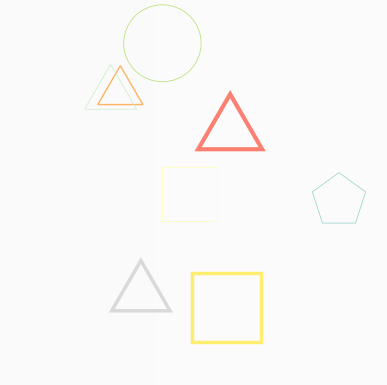[{"shape": "pentagon", "thickness": 0.5, "radius": 0.36, "center": [0.875, 0.479]}, {"shape": "square", "thickness": 0.5, "radius": 0.36, "center": [0.489, 0.496]}, {"shape": "triangle", "thickness": 3, "radius": 0.48, "center": [0.594, 0.66]}, {"shape": "triangle", "thickness": 1, "radius": 0.34, "center": [0.31, 0.762]}, {"shape": "circle", "thickness": 0.5, "radius": 0.5, "center": [0.419, 0.888]}, {"shape": "triangle", "thickness": 2.5, "radius": 0.43, "center": [0.364, 0.236]}, {"shape": "triangle", "thickness": 0.5, "radius": 0.39, "center": [0.285, 0.755]}, {"shape": "square", "thickness": 2.5, "radius": 0.44, "center": [0.585, 0.202]}]